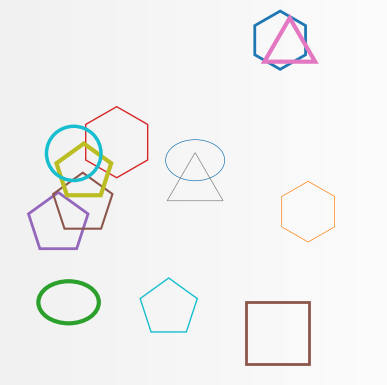[{"shape": "oval", "thickness": 0.5, "radius": 0.38, "center": [0.504, 0.584]}, {"shape": "hexagon", "thickness": 2, "radius": 0.38, "center": [0.723, 0.896]}, {"shape": "hexagon", "thickness": 0.5, "radius": 0.39, "center": [0.795, 0.45]}, {"shape": "oval", "thickness": 3, "radius": 0.39, "center": [0.177, 0.215]}, {"shape": "hexagon", "thickness": 1, "radius": 0.46, "center": [0.301, 0.631]}, {"shape": "pentagon", "thickness": 2, "radius": 0.4, "center": [0.15, 0.419]}, {"shape": "square", "thickness": 2, "radius": 0.4, "center": [0.716, 0.135]}, {"shape": "pentagon", "thickness": 1.5, "radius": 0.4, "center": [0.214, 0.471]}, {"shape": "triangle", "thickness": 3, "radius": 0.38, "center": [0.748, 0.878]}, {"shape": "triangle", "thickness": 0.5, "radius": 0.42, "center": [0.504, 0.52]}, {"shape": "pentagon", "thickness": 3, "radius": 0.37, "center": [0.216, 0.553]}, {"shape": "circle", "thickness": 2.5, "radius": 0.35, "center": [0.19, 0.602]}, {"shape": "pentagon", "thickness": 1, "radius": 0.39, "center": [0.435, 0.2]}]